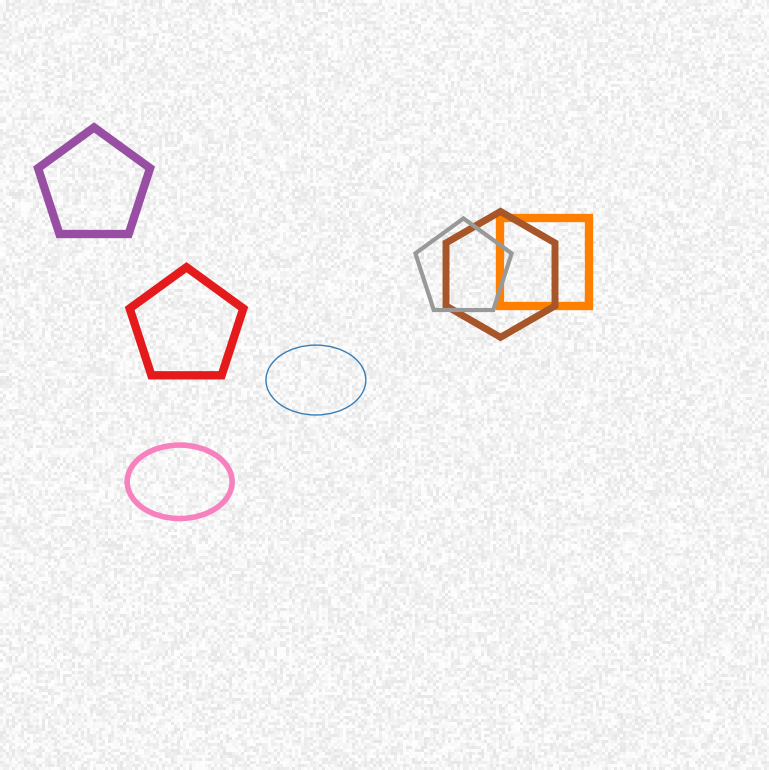[{"shape": "pentagon", "thickness": 3, "radius": 0.39, "center": [0.242, 0.575]}, {"shape": "oval", "thickness": 0.5, "radius": 0.32, "center": [0.41, 0.506]}, {"shape": "pentagon", "thickness": 3, "radius": 0.38, "center": [0.122, 0.758]}, {"shape": "square", "thickness": 3, "radius": 0.29, "center": [0.707, 0.66]}, {"shape": "hexagon", "thickness": 2.5, "radius": 0.41, "center": [0.65, 0.644]}, {"shape": "oval", "thickness": 2, "radius": 0.34, "center": [0.233, 0.374]}, {"shape": "pentagon", "thickness": 1.5, "radius": 0.33, "center": [0.602, 0.651]}]